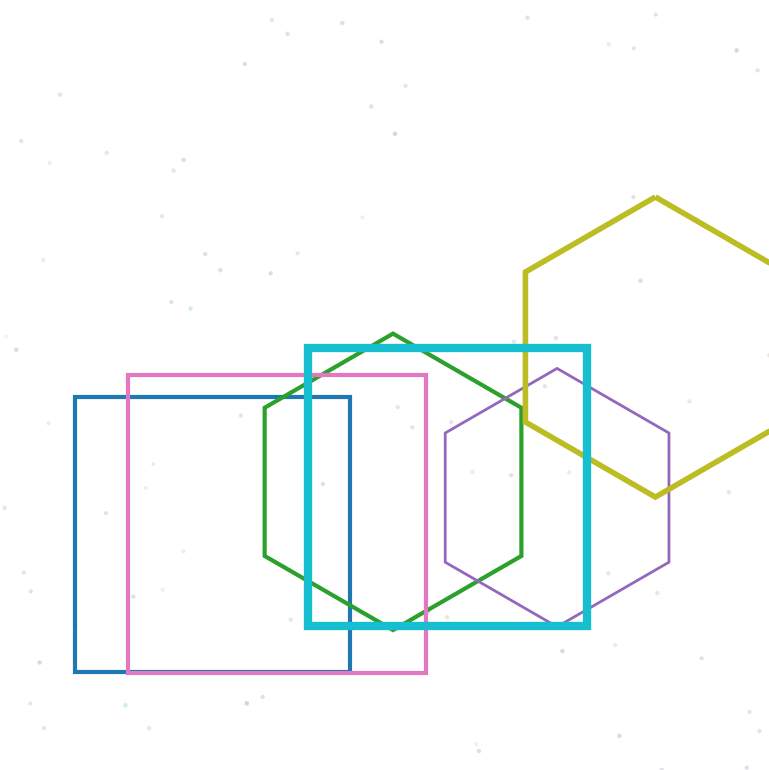[{"shape": "square", "thickness": 1.5, "radius": 0.89, "center": [0.276, 0.306]}, {"shape": "hexagon", "thickness": 1.5, "radius": 0.96, "center": [0.51, 0.374]}, {"shape": "hexagon", "thickness": 1, "radius": 0.84, "center": [0.723, 0.354]}, {"shape": "square", "thickness": 1.5, "radius": 0.97, "center": [0.36, 0.319]}, {"shape": "hexagon", "thickness": 2, "radius": 0.97, "center": [0.851, 0.549]}, {"shape": "square", "thickness": 3, "radius": 0.91, "center": [0.581, 0.368]}]